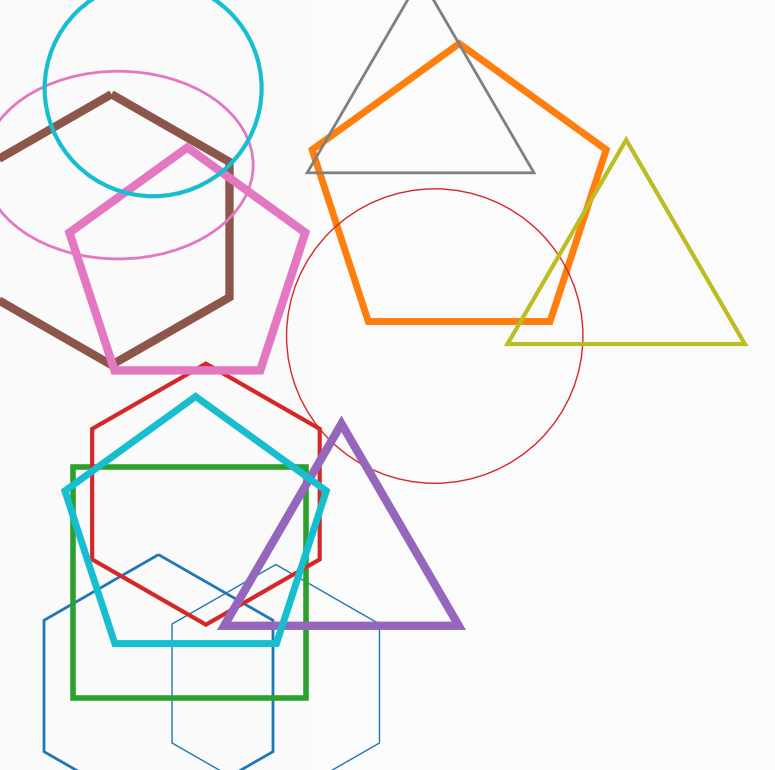[{"shape": "hexagon", "thickness": 0.5, "radius": 0.77, "center": [0.356, 0.112]}, {"shape": "hexagon", "thickness": 1, "radius": 0.85, "center": [0.205, 0.109]}, {"shape": "pentagon", "thickness": 2.5, "radius": 1.0, "center": [0.592, 0.744]}, {"shape": "square", "thickness": 2, "radius": 0.75, "center": [0.245, 0.243]}, {"shape": "hexagon", "thickness": 1.5, "radius": 0.85, "center": [0.266, 0.358]}, {"shape": "circle", "thickness": 0.5, "radius": 0.96, "center": [0.561, 0.564]}, {"shape": "triangle", "thickness": 3, "radius": 0.87, "center": [0.441, 0.275]}, {"shape": "hexagon", "thickness": 3, "radius": 0.88, "center": [0.144, 0.702]}, {"shape": "oval", "thickness": 1, "radius": 0.87, "center": [0.153, 0.786]}, {"shape": "pentagon", "thickness": 3, "radius": 0.8, "center": [0.242, 0.648]}, {"shape": "triangle", "thickness": 1, "radius": 0.84, "center": [0.543, 0.86]}, {"shape": "triangle", "thickness": 1.5, "radius": 0.88, "center": [0.808, 0.642]}, {"shape": "circle", "thickness": 1.5, "radius": 0.7, "center": [0.198, 0.885]}, {"shape": "pentagon", "thickness": 2.5, "radius": 0.89, "center": [0.252, 0.308]}]